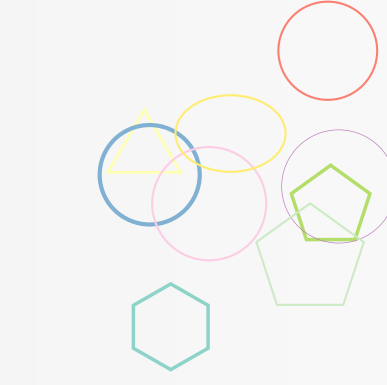[{"shape": "hexagon", "thickness": 2.5, "radius": 0.56, "center": [0.441, 0.151]}, {"shape": "triangle", "thickness": 2, "radius": 0.54, "center": [0.372, 0.607]}, {"shape": "circle", "thickness": 1.5, "radius": 0.64, "center": [0.846, 0.868]}, {"shape": "circle", "thickness": 3, "radius": 0.65, "center": [0.386, 0.546]}, {"shape": "pentagon", "thickness": 2.5, "radius": 0.53, "center": [0.853, 0.464]}, {"shape": "circle", "thickness": 1.5, "radius": 0.74, "center": [0.54, 0.471]}, {"shape": "circle", "thickness": 0.5, "radius": 0.74, "center": [0.874, 0.516]}, {"shape": "pentagon", "thickness": 1.5, "radius": 0.73, "center": [0.8, 0.326]}, {"shape": "oval", "thickness": 1.5, "radius": 0.71, "center": [0.595, 0.653]}]